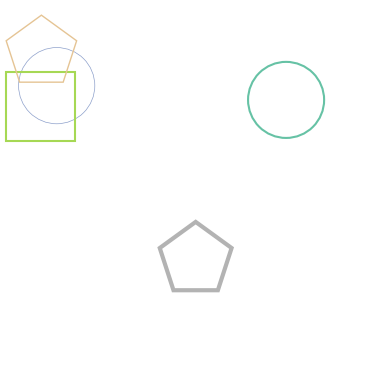[{"shape": "circle", "thickness": 1.5, "radius": 0.49, "center": [0.743, 0.741]}, {"shape": "circle", "thickness": 0.5, "radius": 0.49, "center": [0.147, 0.777]}, {"shape": "square", "thickness": 1.5, "radius": 0.45, "center": [0.104, 0.724]}, {"shape": "pentagon", "thickness": 1, "radius": 0.48, "center": [0.108, 0.864]}, {"shape": "pentagon", "thickness": 3, "radius": 0.49, "center": [0.508, 0.325]}]